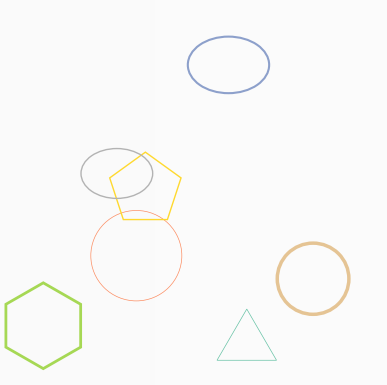[{"shape": "triangle", "thickness": 0.5, "radius": 0.44, "center": [0.637, 0.109]}, {"shape": "circle", "thickness": 0.5, "radius": 0.59, "center": [0.352, 0.336]}, {"shape": "oval", "thickness": 1.5, "radius": 0.52, "center": [0.59, 0.831]}, {"shape": "hexagon", "thickness": 2, "radius": 0.56, "center": [0.112, 0.154]}, {"shape": "pentagon", "thickness": 1, "radius": 0.48, "center": [0.375, 0.508]}, {"shape": "circle", "thickness": 2.5, "radius": 0.46, "center": [0.808, 0.276]}, {"shape": "oval", "thickness": 1, "radius": 0.46, "center": [0.302, 0.549]}]